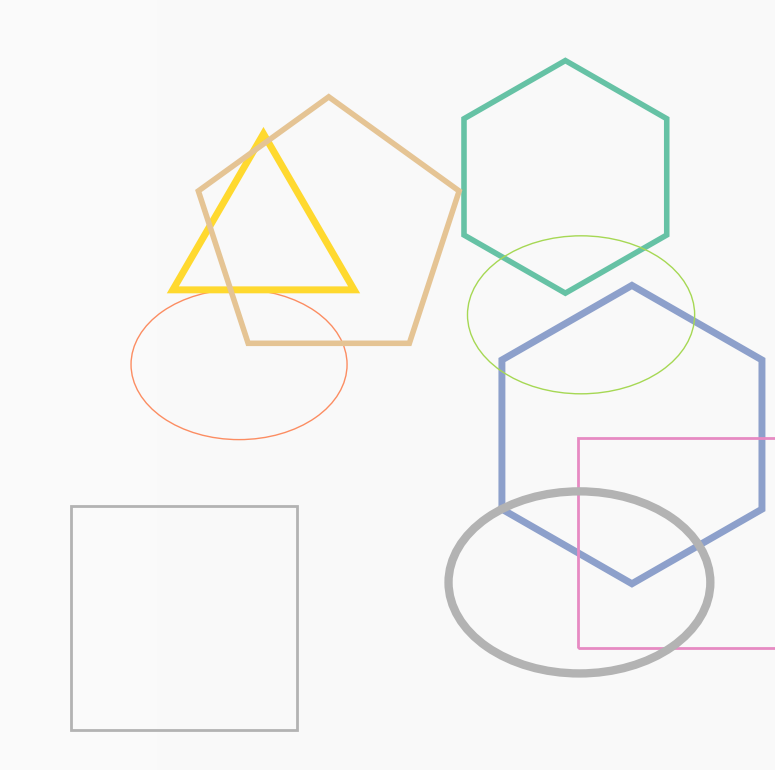[{"shape": "hexagon", "thickness": 2, "radius": 0.76, "center": [0.73, 0.77]}, {"shape": "oval", "thickness": 0.5, "radius": 0.7, "center": [0.308, 0.527]}, {"shape": "hexagon", "thickness": 2.5, "radius": 0.97, "center": [0.815, 0.436]}, {"shape": "square", "thickness": 1, "radius": 0.68, "center": [0.883, 0.295]}, {"shape": "oval", "thickness": 0.5, "radius": 0.73, "center": [0.75, 0.591]}, {"shape": "triangle", "thickness": 2.5, "radius": 0.68, "center": [0.34, 0.691]}, {"shape": "pentagon", "thickness": 2, "radius": 0.88, "center": [0.424, 0.697]}, {"shape": "square", "thickness": 1, "radius": 0.73, "center": [0.237, 0.197]}, {"shape": "oval", "thickness": 3, "radius": 0.84, "center": [0.748, 0.244]}]